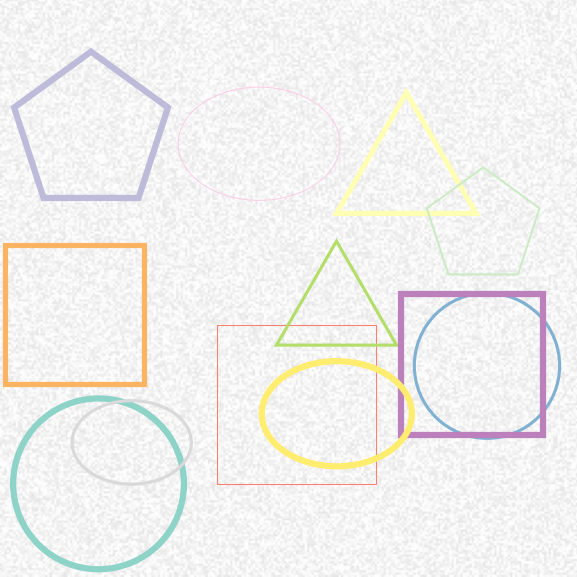[{"shape": "circle", "thickness": 3, "radius": 0.74, "center": [0.171, 0.161]}, {"shape": "triangle", "thickness": 2.5, "radius": 0.7, "center": [0.704, 0.699]}, {"shape": "pentagon", "thickness": 3, "radius": 0.7, "center": [0.158, 0.77]}, {"shape": "square", "thickness": 0.5, "radius": 0.69, "center": [0.514, 0.299]}, {"shape": "circle", "thickness": 1.5, "radius": 0.63, "center": [0.843, 0.366]}, {"shape": "square", "thickness": 2.5, "radius": 0.6, "center": [0.129, 0.455]}, {"shape": "triangle", "thickness": 1.5, "radius": 0.6, "center": [0.583, 0.462]}, {"shape": "oval", "thickness": 0.5, "radius": 0.7, "center": [0.449, 0.75]}, {"shape": "oval", "thickness": 1.5, "radius": 0.52, "center": [0.228, 0.233]}, {"shape": "square", "thickness": 3, "radius": 0.61, "center": [0.817, 0.368]}, {"shape": "pentagon", "thickness": 1, "radius": 0.51, "center": [0.837, 0.607]}, {"shape": "oval", "thickness": 3, "radius": 0.65, "center": [0.583, 0.283]}]